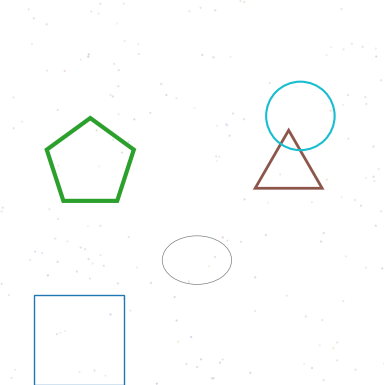[{"shape": "square", "thickness": 1, "radius": 0.58, "center": [0.206, 0.117]}, {"shape": "pentagon", "thickness": 3, "radius": 0.59, "center": [0.234, 0.574]}, {"shape": "triangle", "thickness": 2, "radius": 0.5, "center": [0.75, 0.561]}, {"shape": "oval", "thickness": 0.5, "radius": 0.45, "center": [0.512, 0.324]}, {"shape": "circle", "thickness": 1.5, "radius": 0.44, "center": [0.78, 0.699]}]